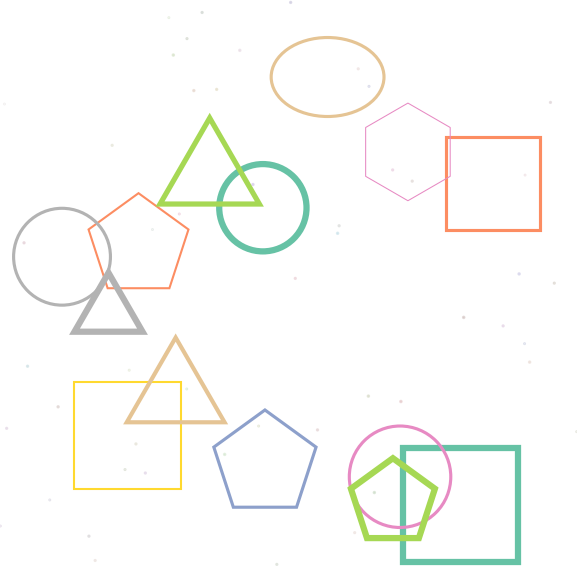[{"shape": "circle", "thickness": 3, "radius": 0.38, "center": [0.455, 0.639]}, {"shape": "square", "thickness": 3, "radius": 0.5, "center": [0.797, 0.125]}, {"shape": "pentagon", "thickness": 1, "radius": 0.45, "center": [0.24, 0.574]}, {"shape": "square", "thickness": 1.5, "radius": 0.41, "center": [0.854, 0.681]}, {"shape": "pentagon", "thickness": 1.5, "radius": 0.47, "center": [0.459, 0.196]}, {"shape": "circle", "thickness": 1.5, "radius": 0.44, "center": [0.693, 0.174]}, {"shape": "hexagon", "thickness": 0.5, "radius": 0.42, "center": [0.706, 0.736]}, {"shape": "pentagon", "thickness": 3, "radius": 0.38, "center": [0.68, 0.129]}, {"shape": "triangle", "thickness": 2.5, "radius": 0.5, "center": [0.363, 0.695]}, {"shape": "square", "thickness": 1, "radius": 0.46, "center": [0.22, 0.246]}, {"shape": "triangle", "thickness": 2, "radius": 0.49, "center": [0.304, 0.317]}, {"shape": "oval", "thickness": 1.5, "radius": 0.49, "center": [0.567, 0.866]}, {"shape": "circle", "thickness": 1.5, "radius": 0.42, "center": [0.107, 0.555]}, {"shape": "triangle", "thickness": 3, "radius": 0.34, "center": [0.188, 0.459]}]